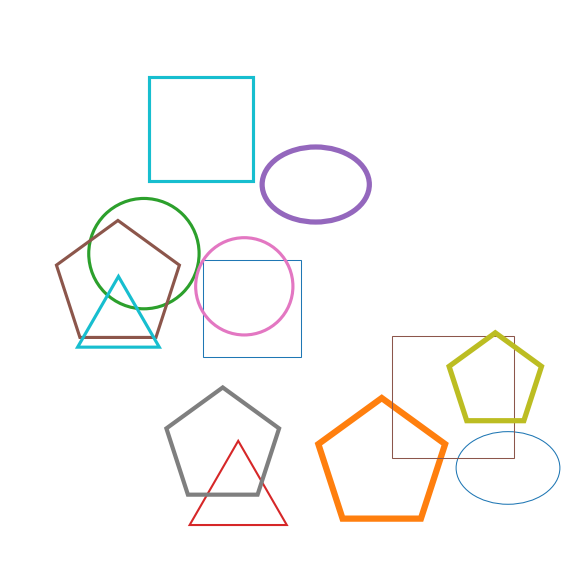[{"shape": "square", "thickness": 0.5, "radius": 0.42, "center": [0.436, 0.465]}, {"shape": "oval", "thickness": 0.5, "radius": 0.45, "center": [0.88, 0.189]}, {"shape": "pentagon", "thickness": 3, "radius": 0.58, "center": [0.661, 0.194]}, {"shape": "circle", "thickness": 1.5, "radius": 0.48, "center": [0.249, 0.56]}, {"shape": "triangle", "thickness": 1, "radius": 0.49, "center": [0.413, 0.139]}, {"shape": "oval", "thickness": 2.5, "radius": 0.46, "center": [0.547, 0.68]}, {"shape": "pentagon", "thickness": 1.5, "radius": 0.56, "center": [0.204, 0.505]}, {"shape": "square", "thickness": 0.5, "radius": 0.53, "center": [0.785, 0.312]}, {"shape": "circle", "thickness": 1.5, "radius": 0.42, "center": [0.423, 0.503]}, {"shape": "pentagon", "thickness": 2, "radius": 0.51, "center": [0.386, 0.226]}, {"shape": "pentagon", "thickness": 2.5, "radius": 0.42, "center": [0.858, 0.339]}, {"shape": "triangle", "thickness": 1.5, "radius": 0.41, "center": [0.205, 0.439]}, {"shape": "square", "thickness": 1.5, "radius": 0.45, "center": [0.349, 0.775]}]